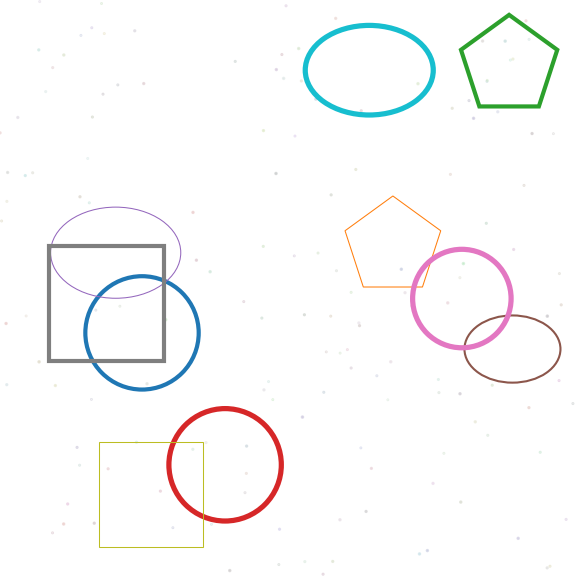[{"shape": "circle", "thickness": 2, "radius": 0.49, "center": [0.246, 0.423]}, {"shape": "pentagon", "thickness": 0.5, "radius": 0.44, "center": [0.68, 0.573]}, {"shape": "pentagon", "thickness": 2, "radius": 0.44, "center": [0.882, 0.886]}, {"shape": "circle", "thickness": 2.5, "radius": 0.49, "center": [0.39, 0.194]}, {"shape": "oval", "thickness": 0.5, "radius": 0.56, "center": [0.2, 0.562]}, {"shape": "oval", "thickness": 1, "radius": 0.42, "center": [0.887, 0.395]}, {"shape": "circle", "thickness": 2.5, "radius": 0.43, "center": [0.8, 0.482]}, {"shape": "square", "thickness": 2, "radius": 0.5, "center": [0.185, 0.474]}, {"shape": "square", "thickness": 0.5, "radius": 0.45, "center": [0.261, 0.143]}, {"shape": "oval", "thickness": 2.5, "radius": 0.55, "center": [0.639, 0.878]}]